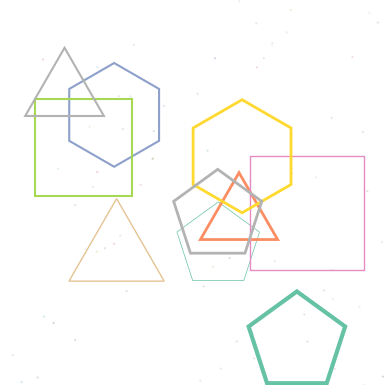[{"shape": "pentagon", "thickness": 0.5, "radius": 0.56, "center": [0.567, 0.362]}, {"shape": "pentagon", "thickness": 3, "radius": 0.66, "center": [0.771, 0.111]}, {"shape": "triangle", "thickness": 2, "radius": 0.58, "center": [0.621, 0.436]}, {"shape": "hexagon", "thickness": 1.5, "radius": 0.67, "center": [0.297, 0.702]}, {"shape": "square", "thickness": 1, "radius": 0.74, "center": [0.797, 0.447]}, {"shape": "square", "thickness": 1.5, "radius": 0.63, "center": [0.218, 0.617]}, {"shape": "hexagon", "thickness": 2, "radius": 0.73, "center": [0.629, 0.594]}, {"shape": "triangle", "thickness": 1, "radius": 0.71, "center": [0.303, 0.341]}, {"shape": "pentagon", "thickness": 2, "radius": 0.6, "center": [0.565, 0.44]}, {"shape": "triangle", "thickness": 1.5, "radius": 0.59, "center": [0.168, 0.758]}]